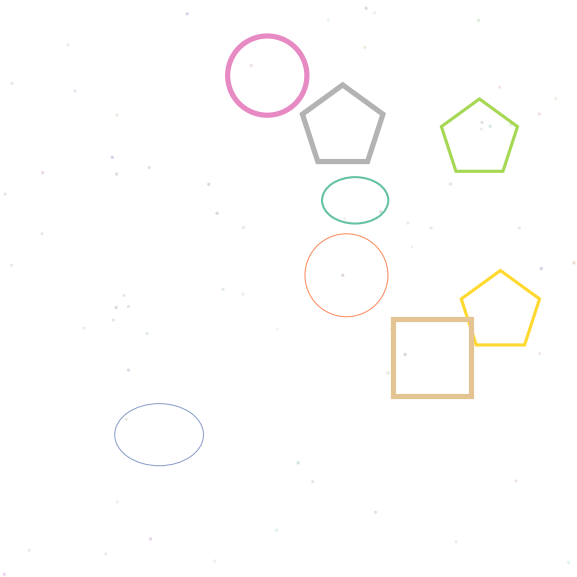[{"shape": "oval", "thickness": 1, "radius": 0.29, "center": [0.615, 0.652]}, {"shape": "circle", "thickness": 0.5, "radius": 0.36, "center": [0.6, 0.522]}, {"shape": "oval", "thickness": 0.5, "radius": 0.38, "center": [0.276, 0.246]}, {"shape": "circle", "thickness": 2.5, "radius": 0.34, "center": [0.463, 0.868]}, {"shape": "pentagon", "thickness": 1.5, "radius": 0.35, "center": [0.83, 0.759]}, {"shape": "pentagon", "thickness": 1.5, "radius": 0.36, "center": [0.867, 0.459]}, {"shape": "square", "thickness": 2.5, "radius": 0.34, "center": [0.748, 0.38]}, {"shape": "pentagon", "thickness": 2.5, "radius": 0.37, "center": [0.593, 0.779]}]